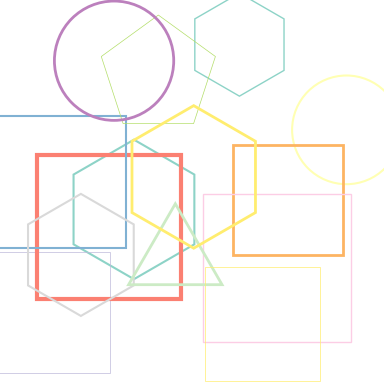[{"shape": "hexagon", "thickness": 1.5, "radius": 0.91, "center": [0.348, 0.456]}, {"shape": "hexagon", "thickness": 1, "radius": 0.67, "center": [0.622, 0.884]}, {"shape": "circle", "thickness": 1.5, "radius": 0.71, "center": [0.9, 0.663]}, {"shape": "square", "thickness": 0.5, "radius": 0.79, "center": [0.126, 0.188]}, {"shape": "square", "thickness": 3, "radius": 0.94, "center": [0.282, 0.41]}, {"shape": "square", "thickness": 1.5, "radius": 0.86, "center": [0.156, 0.528]}, {"shape": "square", "thickness": 2, "radius": 0.71, "center": [0.748, 0.48]}, {"shape": "pentagon", "thickness": 0.5, "radius": 0.78, "center": [0.411, 0.805]}, {"shape": "square", "thickness": 1, "radius": 0.96, "center": [0.719, 0.305]}, {"shape": "hexagon", "thickness": 1.5, "radius": 0.79, "center": [0.21, 0.338]}, {"shape": "circle", "thickness": 2, "radius": 0.77, "center": [0.296, 0.842]}, {"shape": "triangle", "thickness": 2, "radius": 0.7, "center": [0.455, 0.331]}, {"shape": "hexagon", "thickness": 2, "radius": 0.93, "center": [0.503, 0.54]}, {"shape": "square", "thickness": 0.5, "radius": 0.75, "center": [0.682, 0.158]}]